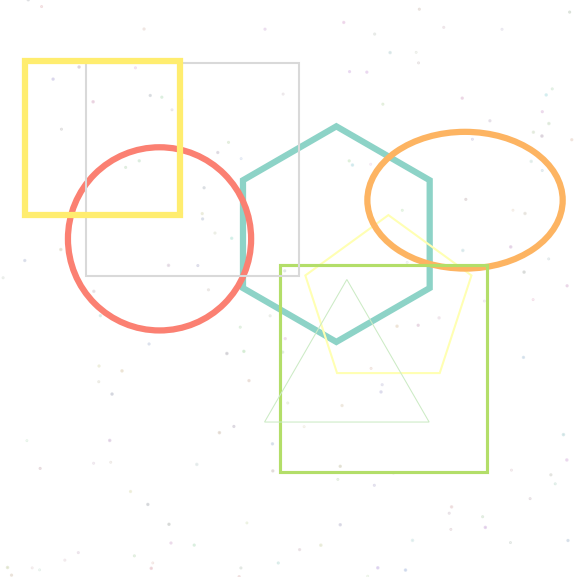[{"shape": "hexagon", "thickness": 3, "radius": 0.93, "center": [0.582, 0.594]}, {"shape": "pentagon", "thickness": 1, "radius": 0.76, "center": [0.673, 0.475]}, {"shape": "circle", "thickness": 3, "radius": 0.79, "center": [0.276, 0.586]}, {"shape": "oval", "thickness": 3, "radius": 0.85, "center": [0.805, 0.652]}, {"shape": "square", "thickness": 1.5, "radius": 0.9, "center": [0.665, 0.361]}, {"shape": "square", "thickness": 1, "radius": 0.92, "center": [0.333, 0.705]}, {"shape": "triangle", "thickness": 0.5, "radius": 0.82, "center": [0.601, 0.351]}, {"shape": "square", "thickness": 3, "radius": 0.67, "center": [0.177, 0.76]}]